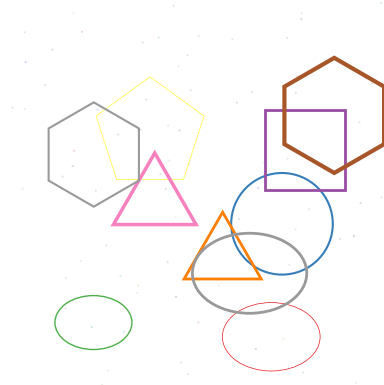[{"shape": "oval", "thickness": 0.5, "radius": 0.63, "center": [0.705, 0.125]}, {"shape": "circle", "thickness": 1.5, "radius": 0.66, "center": [0.732, 0.419]}, {"shape": "oval", "thickness": 1, "radius": 0.5, "center": [0.243, 0.162]}, {"shape": "square", "thickness": 2, "radius": 0.52, "center": [0.792, 0.611]}, {"shape": "triangle", "thickness": 2, "radius": 0.58, "center": [0.578, 0.333]}, {"shape": "pentagon", "thickness": 0.5, "radius": 0.74, "center": [0.39, 0.653]}, {"shape": "hexagon", "thickness": 3, "radius": 0.75, "center": [0.868, 0.7]}, {"shape": "triangle", "thickness": 2.5, "radius": 0.62, "center": [0.402, 0.479]}, {"shape": "hexagon", "thickness": 1.5, "radius": 0.68, "center": [0.244, 0.599]}, {"shape": "oval", "thickness": 2, "radius": 0.74, "center": [0.648, 0.29]}]